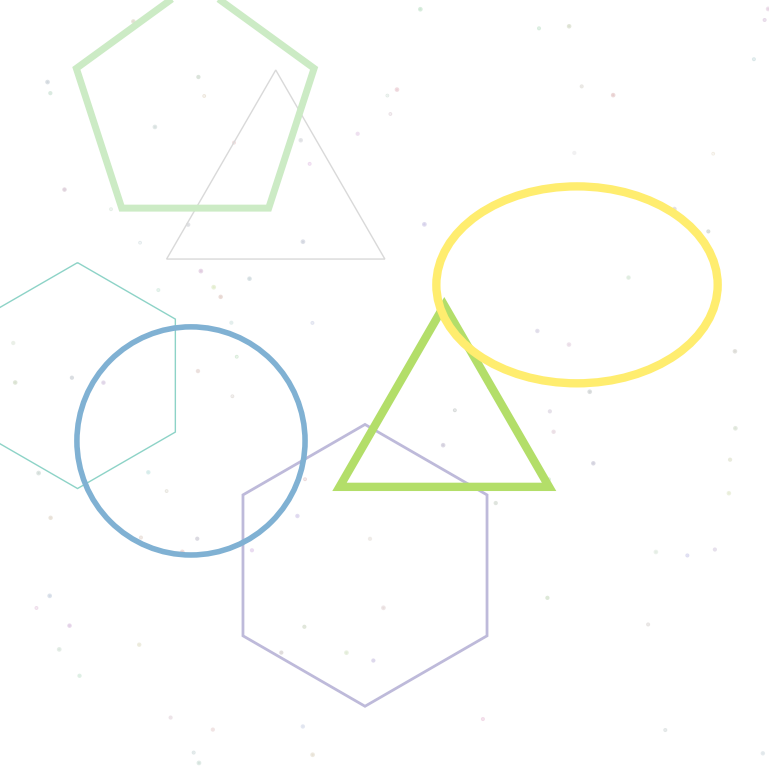[{"shape": "hexagon", "thickness": 0.5, "radius": 0.73, "center": [0.101, 0.512]}, {"shape": "hexagon", "thickness": 1, "radius": 0.91, "center": [0.474, 0.266]}, {"shape": "circle", "thickness": 2, "radius": 0.74, "center": [0.248, 0.427]}, {"shape": "triangle", "thickness": 3, "radius": 0.79, "center": [0.577, 0.446]}, {"shape": "triangle", "thickness": 0.5, "radius": 0.82, "center": [0.358, 0.745]}, {"shape": "pentagon", "thickness": 2.5, "radius": 0.81, "center": [0.254, 0.861]}, {"shape": "oval", "thickness": 3, "radius": 0.91, "center": [0.749, 0.63]}]